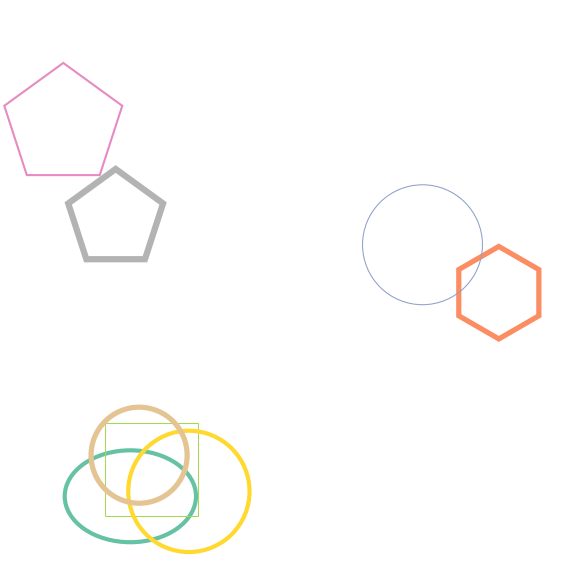[{"shape": "oval", "thickness": 2, "radius": 0.57, "center": [0.226, 0.14]}, {"shape": "hexagon", "thickness": 2.5, "radius": 0.4, "center": [0.864, 0.492]}, {"shape": "circle", "thickness": 0.5, "radius": 0.52, "center": [0.732, 0.575]}, {"shape": "pentagon", "thickness": 1, "radius": 0.54, "center": [0.11, 0.783]}, {"shape": "square", "thickness": 0.5, "radius": 0.4, "center": [0.262, 0.186]}, {"shape": "circle", "thickness": 2, "radius": 0.53, "center": [0.327, 0.148]}, {"shape": "circle", "thickness": 2.5, "radius": 0.42, "center": [0.241, 0.211]}, {"shape": "pentagon", "thickness": 3, "radius": 0.43, "center": [0.2, 0.62]}]